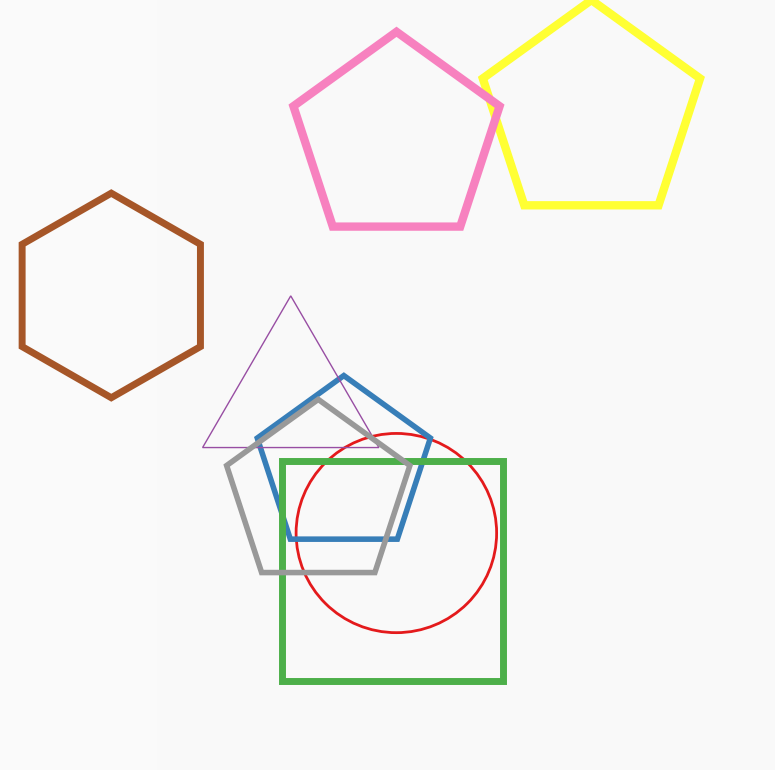[{"shape": "circle", "thickness": 1, "radius": 0.65, "center": [0.511, 0.308]}, {"shape": "pentagon", "thickness": 2, "radius": 0.59, "center": [0.444, 0.395]}, {"shape": "square", "thickness": 2.5, "radius": 0.71, "center": [0.507, 0.258]}, {"shape": "triangle", "thickness": 0.5, "radius": 0.66, "center": [0.375, 0.484]}, {"shape": "pentagon", "thickness": 3, "radius": 0.74, "center": [0.763, 0.853]}, {"shape": "hexagon", "thickness": 2.5, "radius": 0.66, "center": [0.144, 0.616]}, {"shape": "pentagon", "thickness": 3, "radius": 0.7, "center": [0.512, 0.819]}, {"shape": "pentagon", "thickness": 2, "radius": 0.62, "center": [0.411, 0.357]}]